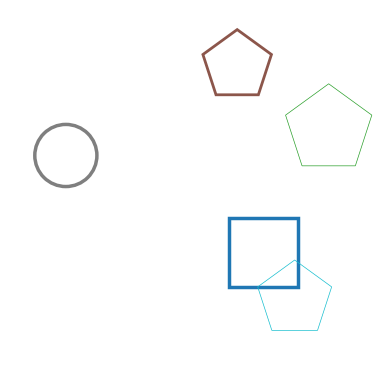[{"shape": "square", "thickness": 2.5, "radius": 0.45, "center": [0.685, 0.344]}, {"shape": "pentagon", "thickness": 0.5, "radius": 0.59, "center": [0.854, 0.665]}, {"shape": "pentagon", "thickness": 2, "radius": 0.47, "center": [0.616, 0.83]}, {"shape": "circle", "thickness": 2.5, "radius": 0.4, "center": [0.171, 0.596]}, {"shape": "pentagon", "thickness": 0.5, "radius": 0.5, "center": [0.765, 0.224]}]